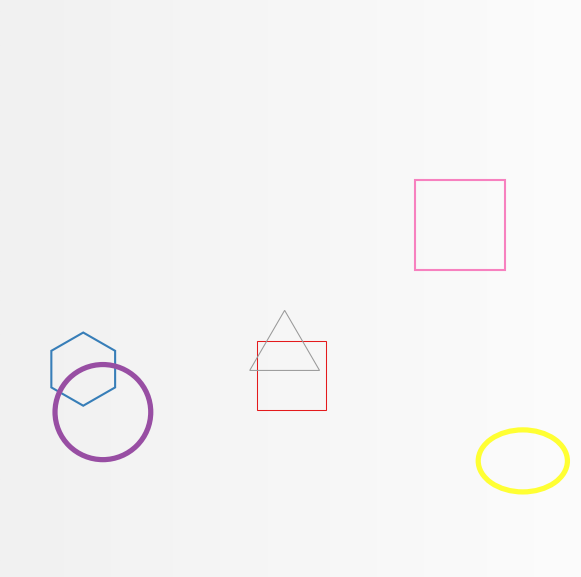[{"shape": "square", "thickness": 0.5, "radius": 0.3, "center": [0.501, 0.349]}, {"shape": "hexagon", "thickness": 1, "radius": 0.32, "center": [0.143, 0.36]}, {"shape": "circle", "thickness": 2.5, "radius": 0.41, "center": [0.177, 0.286]}, {"shape": "oval", "thickness": 2.5, "radius": 0.38, "center": [0.899, 0.201]}, {"shape": "square", "thickness": 1, "radius": 0.39, "center": [0.791, 0.61]}, {"shape": "triangle", "thickness": 0.5, "radius": 0.35, "center": [0.49, 0.392]}]